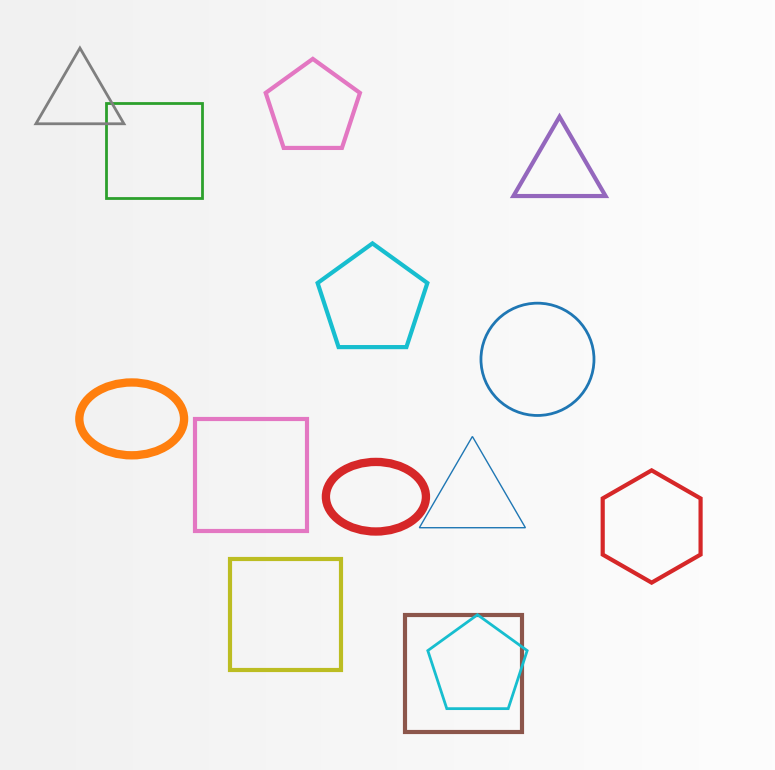[{"shape": "triangle", "thickness": 0.5, "radius": 0.39, "center": [0.61, 0.354]}, {"shape": "circle", "thickness": 1, "radius": 0.36, "center": [0.694, 0.533]}, {"shape": "oval", "thickness": 3, "radius": 0.34, "center": [0.17, 0.456]}, {"shape": "square", "thickness": 1, "radius": 0.31, "center": [0.198, 0.804]}, {"shape": "oval", "thickness": 3, "radius": 0.32, "center": [0.485, 0.355]}, {"shape": "hexagon", "thickness": 1.5, "radius": 0.36, "center": [0.841, 0.316]}, {"shape": "triangle", "thickness": 1.5, "radius": 0.34, "center": [0.722, 0.78]}, {"shape": "square", "thickness": 1.5, "radius": 0.38, "center": [0.598, 0.125]}, {"shape": "pentagon", "thickness": 1.5, "radius": 0.32, "center": [0.404, 0.86]}, {"shape": "square", "thickness": 1.5, "radius": 0.36, "center": [0.324, 0.383]}, {"shape": "triangle", "thickness": 1, "radius": 0.33, "center": [0.103, 0.872]}, {"shape": "square", "thickness": 1.5, "radius": 0.36, "center": [0.368, 0.202]}, {"shape": "pentagon", "thickness": 1, "radius": 0.34, "center": [0.616, 0.134]}, {"shape": "pentagon", "thickness": 1.5, "radius": 0.37, "center": [0.481, 0.609]}]